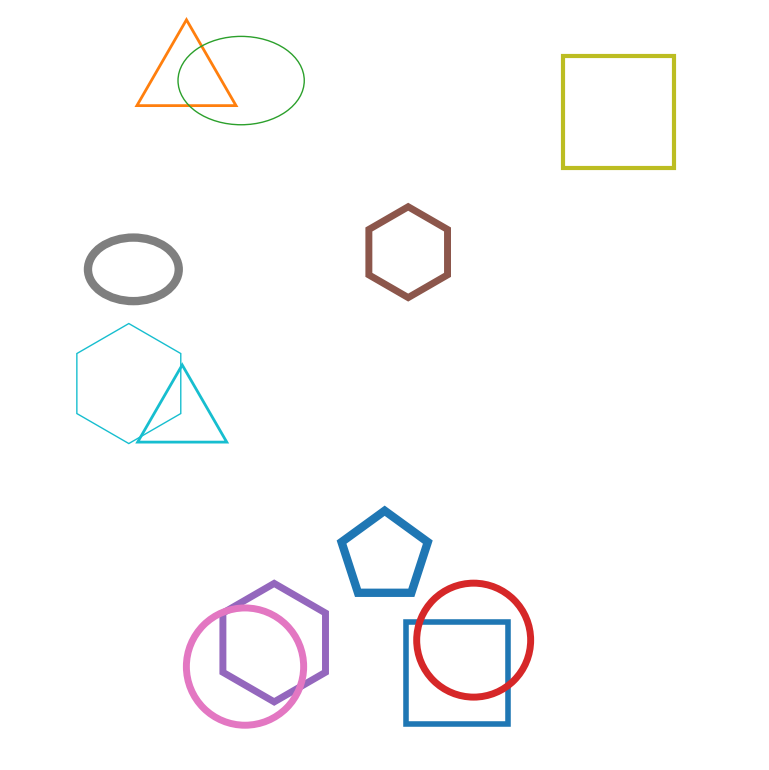[{"shape": "pentagon", "thickness": 3, "radius": 0.29, "center": [0.5, 0.278]}, {"shape": "square", "thickness": 2, "radius": 0.33, "center": [0.594, 0.126]}, {"shape": "triangle", "thickness": 1, "radius": 0.37, "center": [0.242, 0.9]}, {"shape": "oval", "thickness": 0.5, "radius": 0.41, "center": [0.313, 0.895]}, {"shape": "circle", "thickness": 2.5, "radius": 0.37, "center": [0.615, 0.169]}, {"shape": "hexagon", "thickness": 2.5, "radius": 0.38, "center": [0.356, 0.165]}, {"shape": "hexagon", "thickness": 2.5, "radius": 0.29, "center": [0.53, 0.673]}, {"shape": "circle", "thickness": 2.5, "radius": 0.38, "center": [0.318, 0.134]}, {"shape": "oval", "thickness": 3, "radius": 0.29, "center": [0.173, 0.65]}, {"shape": "square", "thickness": 1.5, "radius": 0.36, "center": [0.804, 0.854]}, {"shape": "triangle", "thickness": 1, "radius": 0.33, "center": [0.237, 0.459]}, {"shape": "hexagon", "thickness": 0.5, "radius": 0.39, "center": [0.167, 0.502]}]